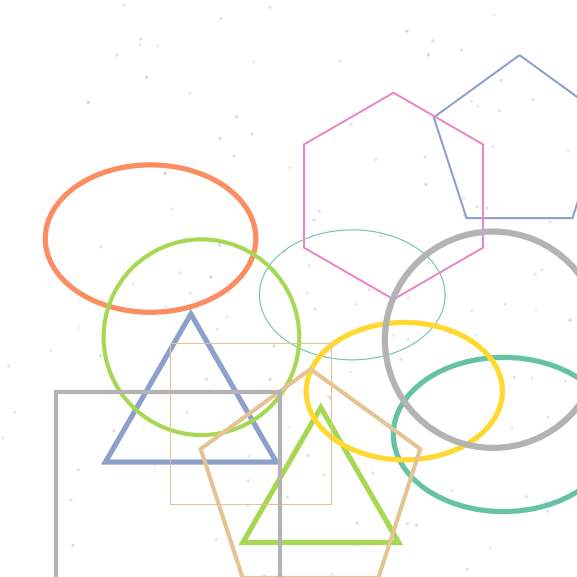[{"shape": "oval", "thickness": 0.5, "radius": 0.8, "center": [0.61, 0.489]}, {"shape": "oval", "thickness": 2.5, "radius": 0.95, "center": [0.872, 0.247]}, {"shape": "oval", "thickness": 2.5, "radius": 0.91, "center": [0.261, 0.586]}, {"shape": "pentagon", "thickness": 1, "radius": 0.78, "center": [0.9, 0.748]}, {"shape": "triangle", "thickness": 2.5, "radius": 0.85, "center": [0.331, 0.284]}, {"shape": "hexagon", "thickness": 1, "radius": 0.89, "center": [0.681, 0.66]}, {"shape": "triangle", "thickness": 2.5, "radius": 0.78, "center": [0.555, 0.138]}, {"shape": "circle", "thickness": 2, "radius": 0.85, "center": [0.349, 0.415]}, {"shape": "oval", "thickness": 2.5, "radius": 0.85, "center": [0.7, 0.322]}, {"shape": "pentagon", "thickness": 2, "radius": 1.0, "center": [0.538, 0.16]}, {"shape": "square", "thickness": 0.5, "radius": 0.7, "center": [0.434, 0.266]}, {"shape": "square", "thickness": 2, "radius": 0.97, "center": [0.291, 0.126]}, {"shape": "circle", "thickness": 3, "radius": 0.94, "center": [0.854, 0.411]}]